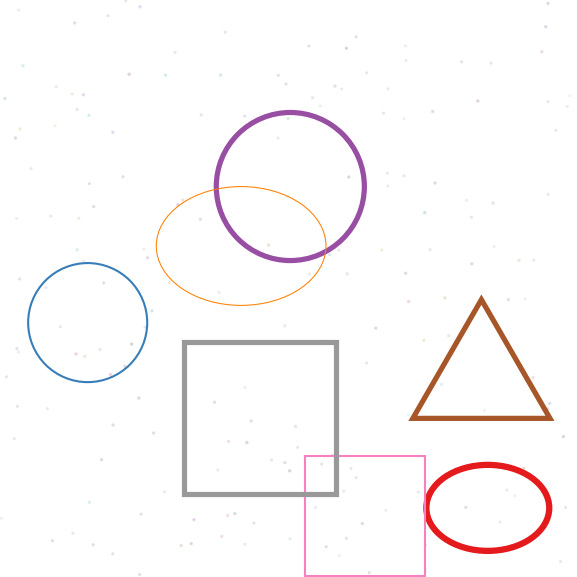[{"shape": "oval", "thickness": 3, "radius": 0.53, "center": [0.845, 0.12]}, {"shape": "circle", "thickness": 1, "radius": 0.52, "center": [0.152, 0.441]}, {"shape": "circle", "thickness": 2.5, "radius": 0.64, "center": [0.503, 0.676]}, {"shape": "oval", "thickness": 0.5, "radius": 0.73, "center": [0.418, 0.573]}, {"shape": "triangle", "thickness": 2.5, "radius": 0.69, "center": [0.834, 0.343]}, {"shape": "square", "thickness": 1, "radius": 0.52, "center": [0.632, 0.106]}, {"shape": "square", "thickness": 2.5, "radius": 0.66, "center": [0.451, 0.275]}]